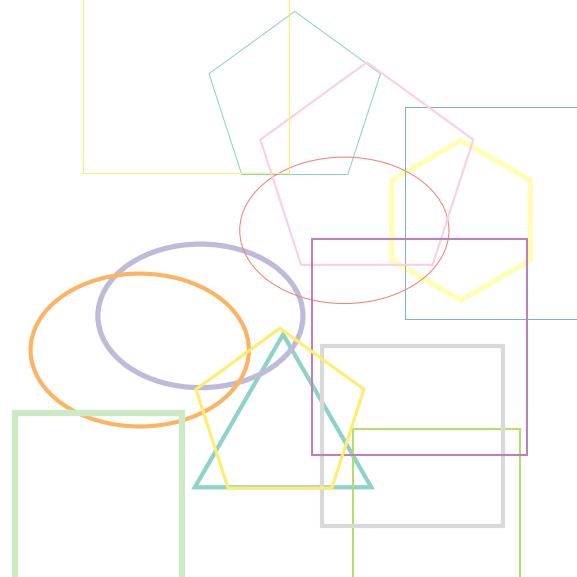[{"shape": "pentagon", "thickness": 0.5, "radius": 0.78, "center": [0.51, 0.823]}, {"shape": "triangle", "thickness": 2, "radius": 0.88, "center": [0.49, 0.244]}, {"shape": "hexagon", "thickness": 2.5, "radius": 0.69, "center": [0.798, 0.618]}, {"shape": "oval", "thickness": 2.5, "radius": 0.89, "center": [0.347, 0.452]}, {"shape": "oval", "thickness": 0.5, "radius": 0.91, "center": [0.596, 0.6]}, {"shape": "square", "thickness": 0.5, "radius": 0.92, "center": [0.885, 0.63]}, {"shape": "oval", "thickness": 2, "radius": 0.95, "center": [0.242, 0.393]}, {"shape": "square", "thickness": 1, "radius": 0.72, "center": [0.756, 0.112]}, {"shape": "pentagon", "thickness": 1, "radius": 0.97, "center": [0.635, 0.697]}, {"shape": "square", "thickness": 2, "radius": 0.78, "center": [0.715, 0.244]}, {"shape": "square", "thickness": 1, "radius": 0.93, "center": [0.726, 0.398]}, {"shape": "square", "thickness": 3, "radius": 0.72, "center": [0.171, 0.139]}, {"shape": "square", "thickness": 0.5, "radius": 0.89, "center": [0.322, 0.877]}, {"shape": "pentagon", "thickness": 1.5, "radius": 0.76, "center": [0.485, 0.278]}]